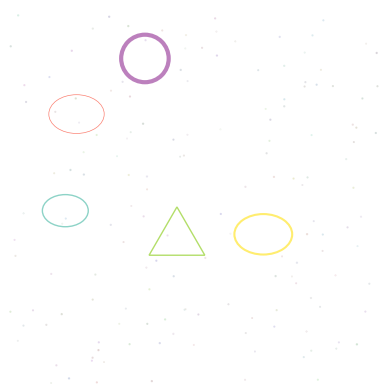[{"shape": "oval", "thickness": 1, "radius": 0.3, "center": [0.17, 0.453]}, {"shape": "oval", "thickness": 0.5, "radius": 0.36, "center": [0.199, 0.704]}, {"shape": "triangle", "thickness": 1, "radius": 0.42, "center": [0.46, 0.379]}, {"shape": "circle", "thickness": 3, "radius": 0.31, "center": [0.376, 0.848]}, {"shape": "oval", "thickness": 1.5, "radius": 0.38, "center": [0.684, 0.391]}]